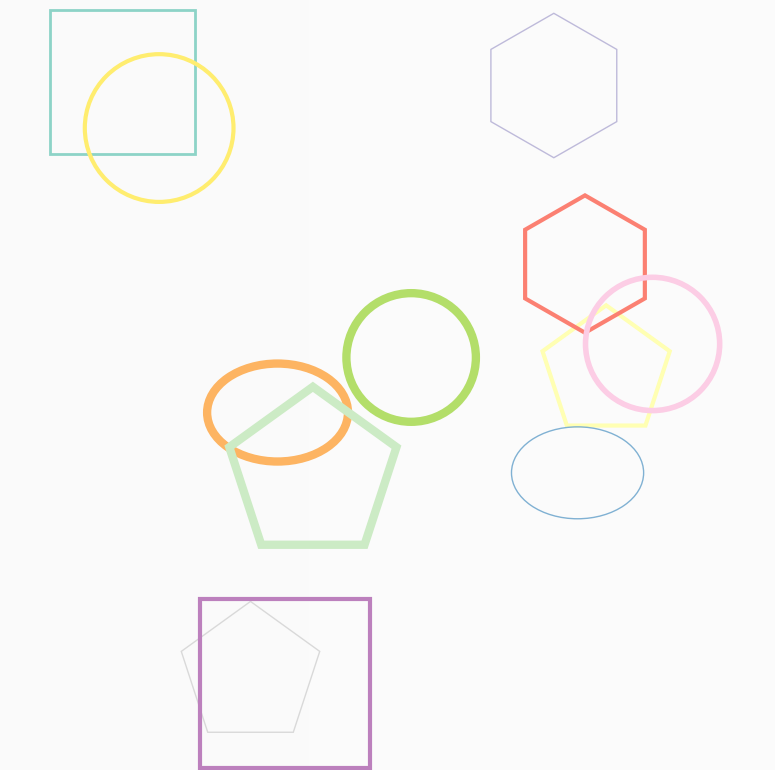[{"shape": "square", "thickness": 1, "radius": 0.47, "center": [0.158, 0.894]}, {"shape": "pentagon", "thickness": 1.5, "radius": 0.43, "center": [0.782, 0.517]}, {"shape": "hexagon", "thickness": 0.5, "radius": 0.47, "center": [0.715, 0.889]}, {"shape": "hexagon", "thickness": 1.5, "radius": 0.45, "center": [0.755, 0.657]}, {"shape": "oval", "thickness": 0.5, "radius": 0.43, "center": [0.745, 0.386]}, {"shape": "oval", "thickness": 3, "radius": 0.45, "center": [0.358, 0.464]}, {"shape": "circle", "thickness": 3, "radius": 0.42, "center": [0.531, 0.536]}, {"shape": "circle", "thickness": 2, "radius": 0.43, "center": [0.842, 0.553]}, {"shape": "pentagon", "thickness": 0.5, "radius": 0.47, "center": [0.323, 0.125]}, {"shape": "square", "thickness": 1.5, "radius": 0.55, "center": [0.367, 0.112]}, {"shape": "pentagon", "thickness": 3, "radius": 0.57, "center": [0.404, 0.384]}, {"shape": "circle", "thickness": 1.5, "radius": 0.48, "center": [0.205, 0.834]}]